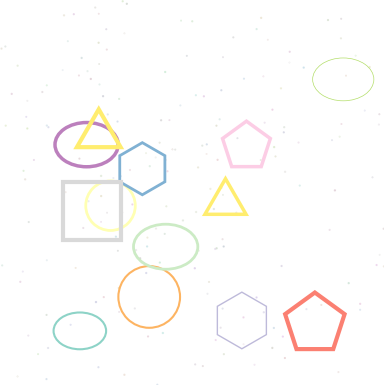[{"shape": "oval", "thickness": 1.5, "radius": 0.34, "center": [0.207, 0.141]}, {"shape": "circle", "thickness": 2, "radius": 0.32, "center": [0.287, 0.466]}, {"shape": "hexagon", "thickness": 1, "radius": 0.37, "center": [0.628, 0.168]}, {"shape": "pentagon", "thickness": 3, "radius": 0.41, "center": [0.818, 0.159]}, {"shape": "hexagon", "thickness": 2, "radius": 0.34, "center": [0.37, 0.562]}, {"shape": "circle", "thickness": 1.5, "radius": 0.4, "center": [0.388, 0.229]}, {"shape": "oval", "thickness": 0.5, "radius": 0.4, "center": [0.892, 0.794]}, {"shape": "pentagon", "thickness": 2.5, "radius": 0.33, "center": [0.64, 0.62]}, {"shape": "square", "thickness": 3, "radius": 0.38, "center": [0.24, 0.451]}, {"shape": "oval", "thickness": 2.5, "radius": 0.41, "center": [0.225, 0.624]}, {"shape": "oval", "thickness": 2, "radius": 0.42, "center": [0.43, 0.359]}, {"shape": "triangle", "thickness": 2.5, "radius": 0.31, "center": [0.586, 0.474]}, {"shape": "triangle", "thickness": 3, "radius": 0.33, "center": [0.256, 0.651]}]